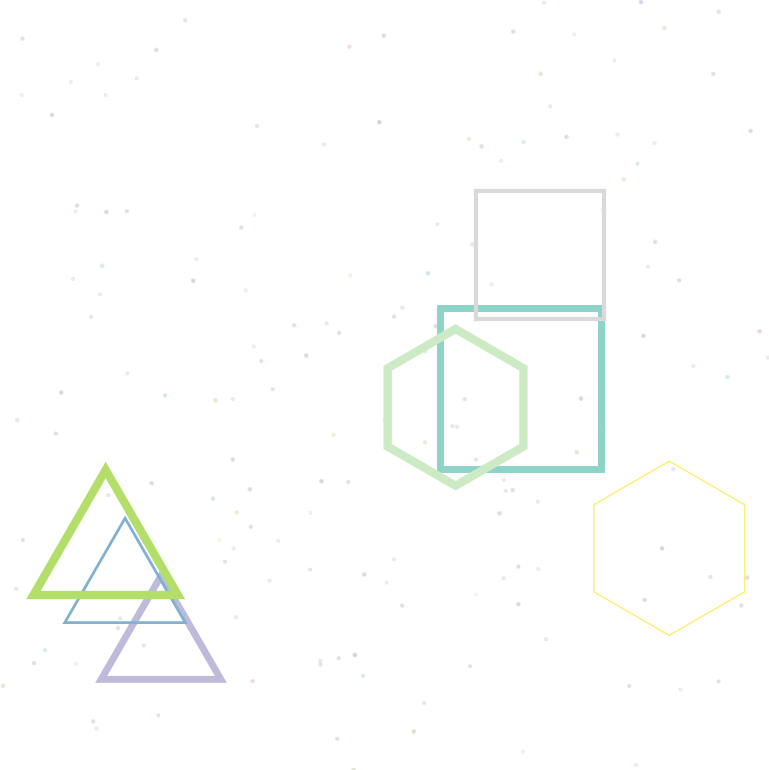[{"shape": "square", "thickness": 2.5, "radius": 0.52, "center": [0.676, 0.496]}, {"shape": "triangle", "thickness": 2.5, "radius": 0.45, "center": [0.209, 0.163]}, {"shape": "triangle", "thickness": 1, "radius": 0.45, "center": [0.162, 0.237]}, {"shape": "triangle", "thickness": 3, "radius": 0.54, "center": [0.137, 0.281]}, {"shape": "square", "thickness": 1.5, "radius": 0.42, "center": [0.701, 0.669]}, {"shape": "hexagon", "thickness": 3, "radius": 0.51, "center": [0.592, 0.471]}, {"shape": "hexagon", "thickness": 0.5, "radius": 0.57, "center": [0.869, 0.288]}]